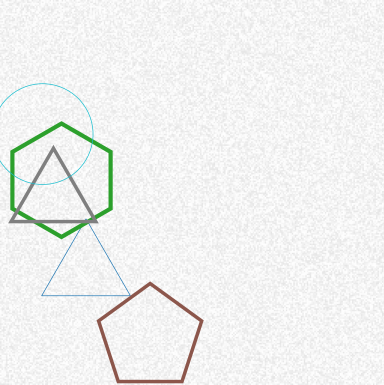[{"shape": "triangle", "thickness": 0.5, "radius": 0.67, "center": [0.223, 0.298]}, {"shape": "hexagon", "thickness": 3, "radius": 0.74, "center": [0.16, 0.532]}, {"shape": "pentagon", "thickness": 2.5, "radius": 0.7, "center": [0.39, 0.123]}, {"shape": "triangle", "thickness": 2.5, "radius": 0.63, "center": [0.139, 0.488]}, {"shape": "circle", "thickness": 0.5, "radius": 0.65, "center": [0.111, 0.652]}]